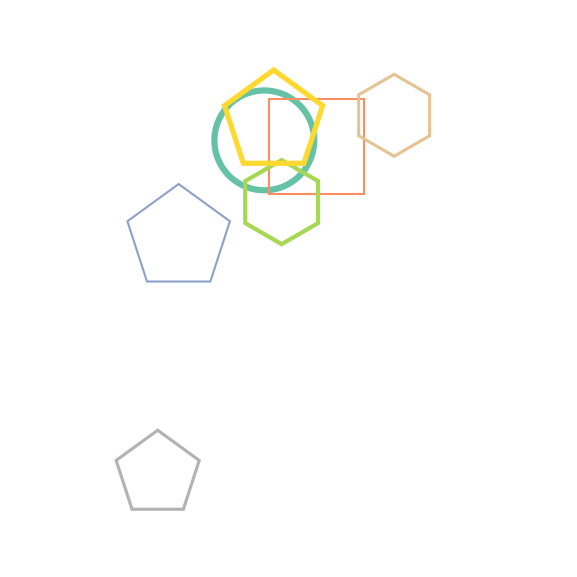[{"shape": "circle", "thickness": 3, "radius": 0.43, "center": [0.458, 0.756]}, {"shape": "square", "thickness": 1, "radius": 0.41, "center": [0.548, 0.745]}, {"shape": "pentagon", "thickness": 1, "radius": 0.47, "center": [0.309, 0.587]}, {"shape": "hexagon", "thickness": 2, "radius": 0.36, "center": [0.488, 0.649]}, {"shape": "pentagon", "thickness": 2.5, "radius": 0.45, "center": [0.474, 0.789]}, {"shape": "hexagon", "thickness": 1.5, "radius": 0.35, "center": [0.682, 0.8]}, {"shape": "pentagon", "thickness": 1.5, "radius": 0.38, "center": [0.273, 0.179]}]